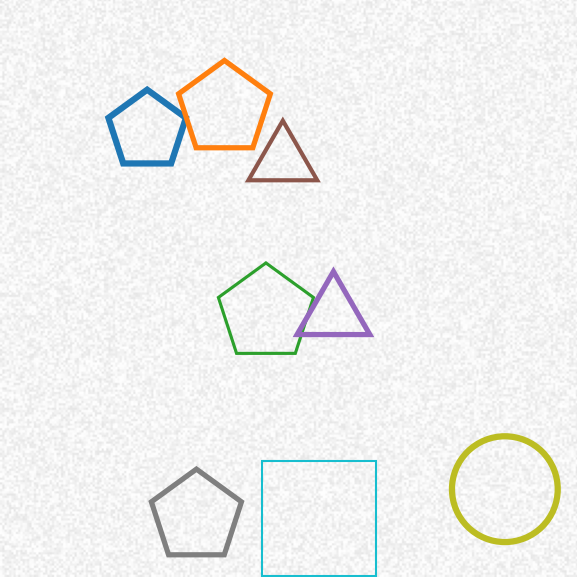[{"shape": "pentagon", "thickness": 3, "radius": 0.35, "center": [0.255, 0.773]}, {"shape": "pentagon", "thickness": 2.5, "radius": 0.42, "center": [0.389, 0.811]}, {"shape": "pentagon", "thickness": 1.5, "radius": 0.43, "center": [0.46, 0.457]}, {"shape": "triangle", "thickness": 2.5, "radius": 0.36, "center": [0.577, 0.456]}, {"shape": "triangle", "thickness": 2, "radius": 0.34, "center": [0.49, 0.721]}, {"shape": "pentagon", "thickness": 2.5, "radius": 0.41, "center": [0.34, 0.105]}, {"shape": "circle", "thickness": 3, "radius": 0.46, "center": [0.874, 0.152]}, {"shape": "square", "thickness": 1, "radius": 0.49, "center": [0.553, 0.101]}]